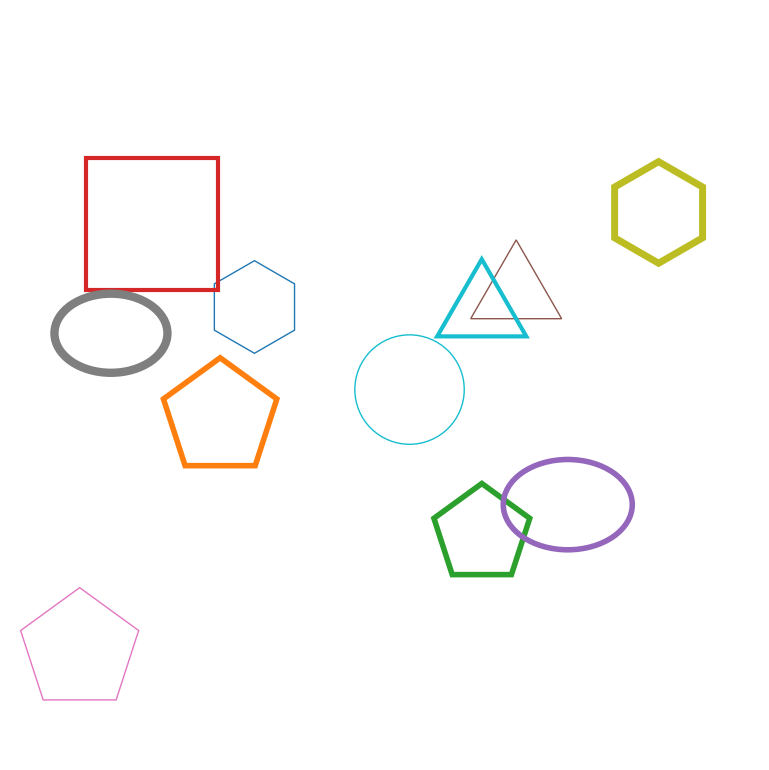[{"shape": "hexagon", "thickness": 0.5, "radius": 0.3, "center": [0.33, 0.601]}, {"shape": "pentagon", "thickness": 2, "radius": 0.39, "center": [0.286, 0.458]}, {"shape": "pentagon", "thickness": 2, "radius": 0.33, "center": [0.626, 0.307]}, {"shape": "square", "thickness": 1.5, "radius": 0.43, "center": [0.198, 0.709]}, {"shape": "oval", "thickness": 2, "radius": 0.42, "center": [0.737, 0.345]}, {"shape": "triangle", "thickness": 0.5, "radius": 0.34, "center": [0.67, 0.62]}, {"shape": "pentagon", "thickness": 0.5, "radius": 0.4, "center": [0.103, 0.156]}, {"shape": "oval", "thickness": 3, "radius": 0.37, "center": [0.144, 0.567]}, {"shape": "hexagon", "thickness": 2.5, "radius": 0.33, "center": [0.855, 0.724]}, {"shape": "circle", "thickness": 0.5, "radius": 0.36, "center": [0.532, 0.494]}, {"shape": "triangle", "thickness": 1.5, "radius": 0.33, "center": [0.626, 0.597]}]